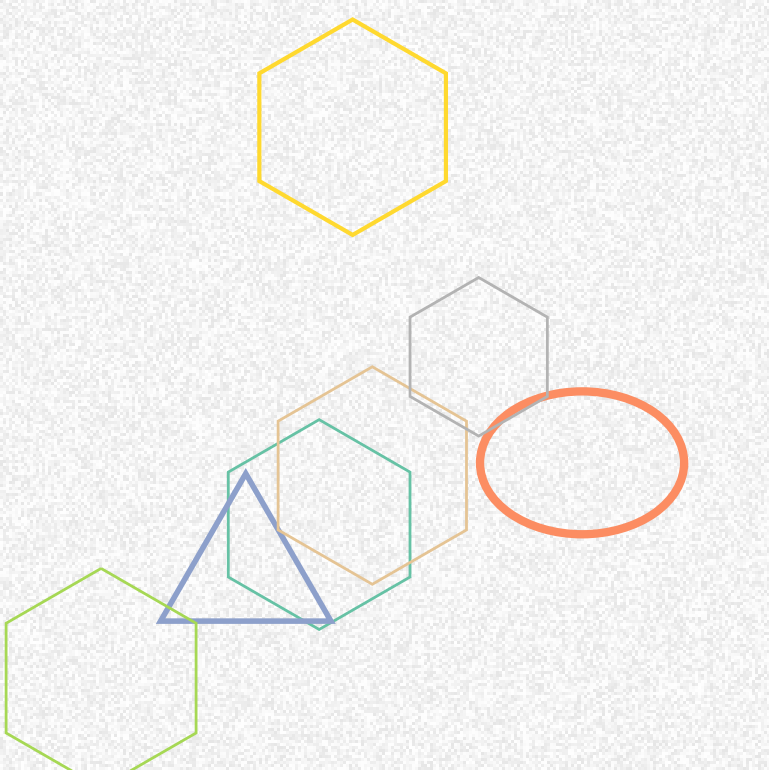[{"shape": "hexagon", "thickness": 1, "radius": 0.68, "center": [0.414, 0.319]}, {"shape": "oval", "thickness": 3, "radius": 0.66, "center": [0.756, 0.399]}, {"shape": "triangle", "thickness": 2, "radius": 0.64, "center": [0.319, 0.257]}, {"shape": "hexagon", "thickness": 1, "radius": 0.71, "center": [0.131, 0.119]}, {"shape": "hexagon", "thickness": 1.5, "radius": 0.7, "center": [0.458, 0.835]}, {"shape": "hexagon", "thickness": 1, "radius": 0.71, "center": [0.484, 0.382]}, {"shape": "hexagon", "thickness": 1, "radius": 0.51, "center": [0.622, 0.537]}]